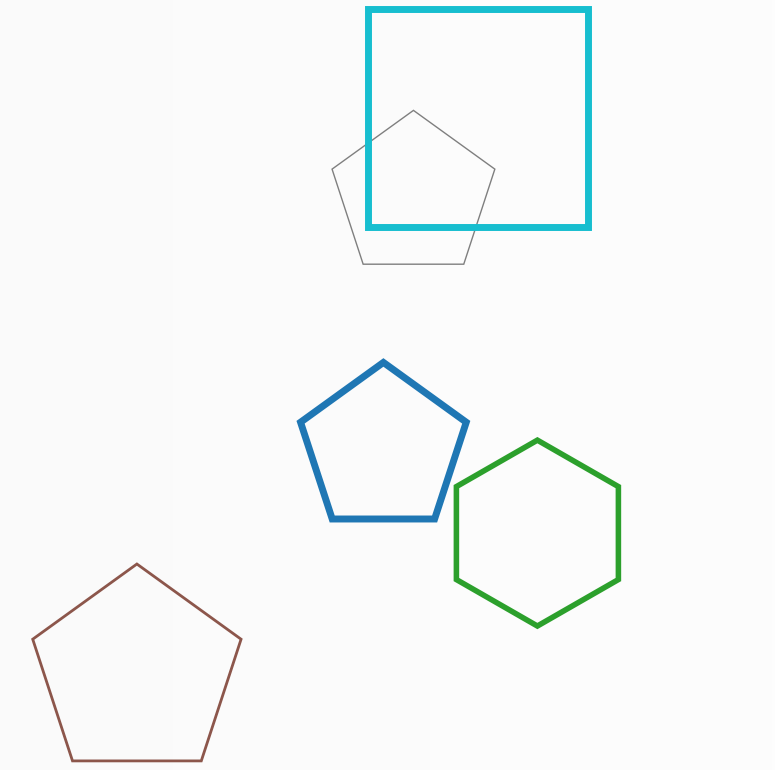[{"shape": "pentagon", "thickness": 2.5, "radius": 0.56, "center": [0.495, 0.417]}, {"shape": "hexagon", "thickness": 2, "radius": 0.6, "center": [0.693, 0.308]}, {"shape": "pentagon", "thickness": 1, "radius": 0.71, "center": [0.177, 0.126]}, {"shape": "pentagon", "thickness": 0.5, "radius": 0.55, "center": [0.533, 0.746]}, {"shape": "square", "thickness": 2.5, "radius": 0.71, "center": [0.617, 0.847]}]